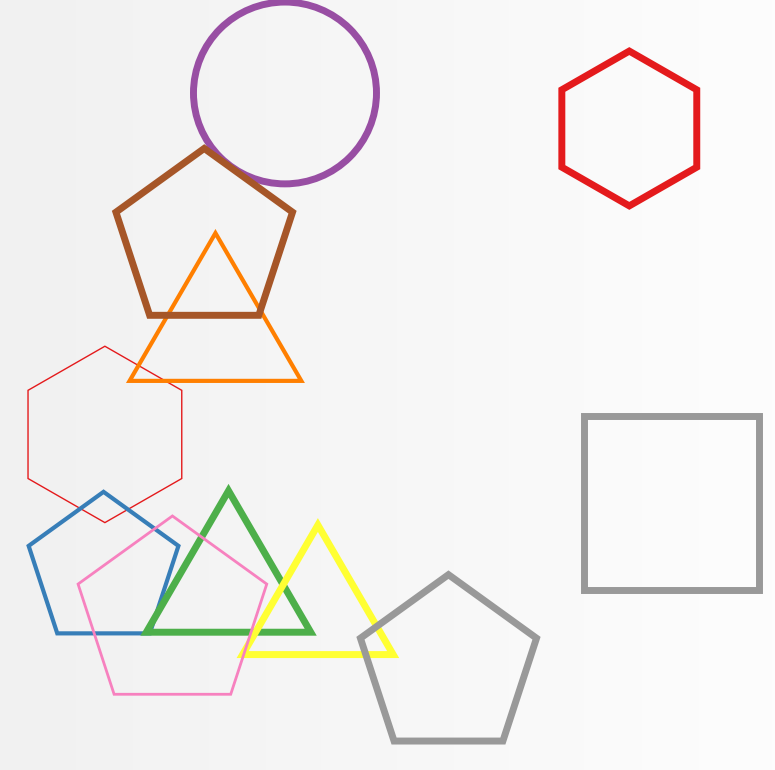[{"shape": "hexagon", "thickness": 0.5, "radius": 0.57, "center": [0.135, 0.436]}, {"shape": "hexagon", "thickness": 2.5, "radius": 0.5, "center": [0.812, 0.833]}, {"shape": "pentagon", "thickness": 1.5, "radius": 0.51, "center": [0.134, 0.26]}, {"shape": "triangle", "thickness": 2.5, "radius": 0.61, "center": [0.295, 0.24]}, {"shape": "circle", "thickness": 2.5, "radius": 0.59, "center": [0.368, 0.879]}, {"shape": "triangle", "thickness": 1.5, "radius": 0.64, "center": [0.278, 0.569]}, {"shape": "triangle", "thickness": 2.5, "radius": 0.56, "center": [0.41, 0.206]}, {"shape": "pentagon", "thickness": 2.5, "radius": 0.6, "center": [0.264, 0.687]}, {"shape": "pentagon", "thickness": 1, "radius": 0.64, "center": [0.222, 0.202]}, {"shape": "pentagon", "thickness": 2.5, "radius": 0.6, "center": [0.579, 0.134]}, {"shape": "square", "thickness": 2.5, "radius": 0.56, "center": [0.867, 0.347]}]